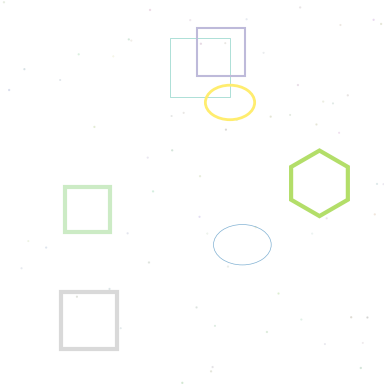[{"shape": "square", "thickness": 0.5, "radius": 0.39, "center": [0.52, 0.824]}, {"shape": "square", "thickness": 1.5, "radius": 0.31, "center": [0.573, 0.866]}, {"shape": "oval", "thickness": 0.5, "radius": 0.37, "center": [0.629, 0.364]}, {"shape": "hexagon", "thickness": 3, "radius": 0.43, "center": [0.83, 0.524]}, {"shape": "square", "thickness": 3, "radius": 0.37, "center": [0.232, 0.168]}, {"shape": "square", "thickness": 3, "radius": 0.29, "center": [0.228, 0.455]}, {"shape": "oval", "thickness": 2, "radius": 0.32, "center": [0.597, 0.734]}]